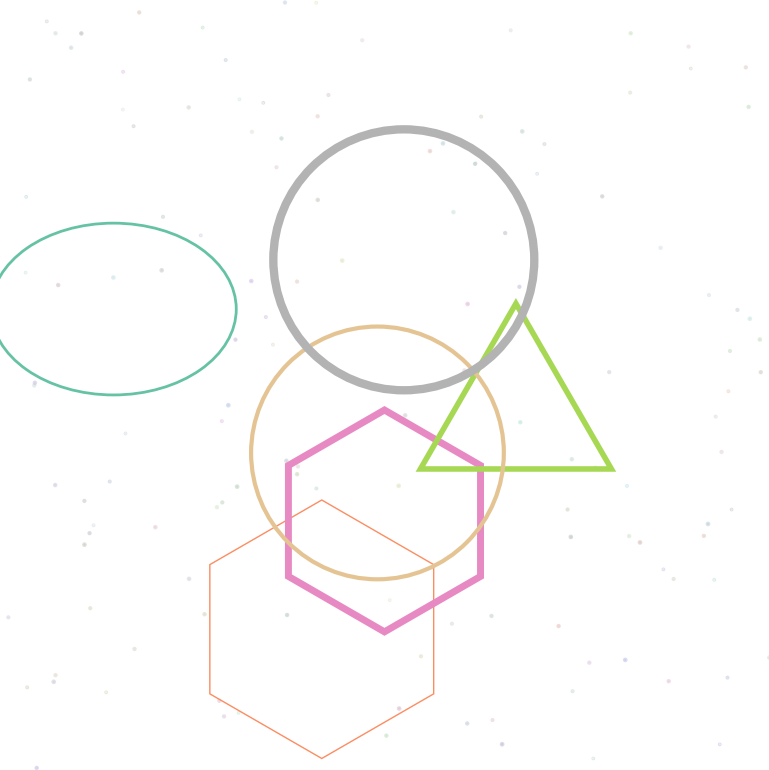[{"shape": "oval", "thickness": 1, "radius": 0.8, "center": [0.147, 0.599]}, {"shape": "hexagon", "thickness": 0.5, "radius": 0.84, "center": [0.418, 0.183]}, {"shape": "hexagon", "thickness": 2.5, "radius": 0.72, "center": [0.499, 0.323]}, {"shape": "triangle", "thickness": 2, "radius": 0.72, "center": [0.67, 0.463]}, {"shape": "circle", "thickness": 1.5, "radius": 0.82, "center": [0.49, 0.412]}, {"shape": "circle", "thickness": 3, "radius": 0.85, "center": [0.524, 0.663]}]